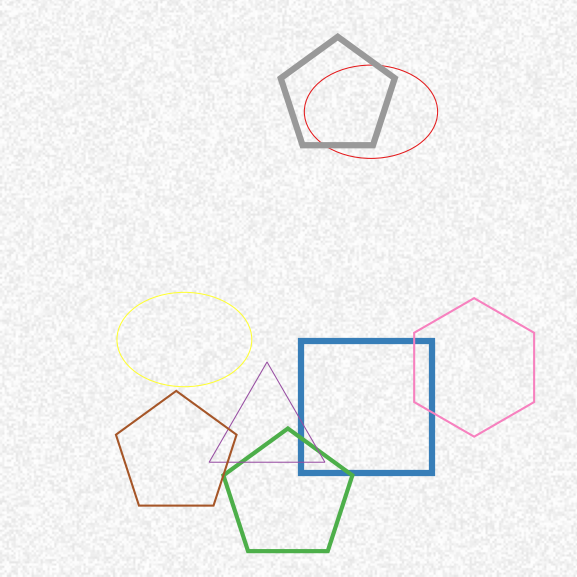[{"shape": "oval", "thickness": 0.5, "radius": 0.58, "center": [0.642, 0.806]}, {"shape": "square", "thickness": 3, "radius": 0.57, "center": [0.634, 0.294]}, {"shape": "pentagon", "thickness": 2, "radius": 0.59, "center": [0.499, 0.14]}, {"shape": "triangle", "thickness": 0.5, "radius": 0.58, "center": [0.462, 0.257]}, {"shape": "oval", "thickness": 0.5, "radius": 0.58, "center": [0.319, 0.411]}, {"shape": "pentagon", "thickness": 1, "radius": 0.55, "center": [0.305, 0.212]}, {"shape": "hexagon", "thickness": 1, "radius": 0.6, "center": [0.821, 0.363]}, {"shape": "pentagon", "thickness": 3, "radius": 0.52, "center": [0.585, 0.832]}]